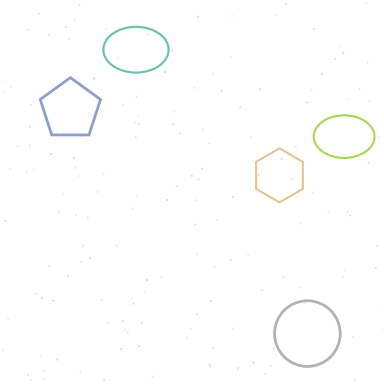[{"shape": "oval", "thickness": 1.5, "radius": 0.42, "center": [0.353, 0.871]}, {"shape": "pentagon", "thickness": 2, "radius": 0.41, "center": [0.183, 0.716]}, {"shape": "oval", "thickness": 1.5, "radius": 0.4, "center": [0.894, 0.645]}, {"shape": "hexagon", "thickness": 1.5, "radius": 0.35, "center": [0.726, 0.544]}, {"shape": "circle", "thickness": 2, "radius": 0.43, "center": [0.798, 0.133]}]